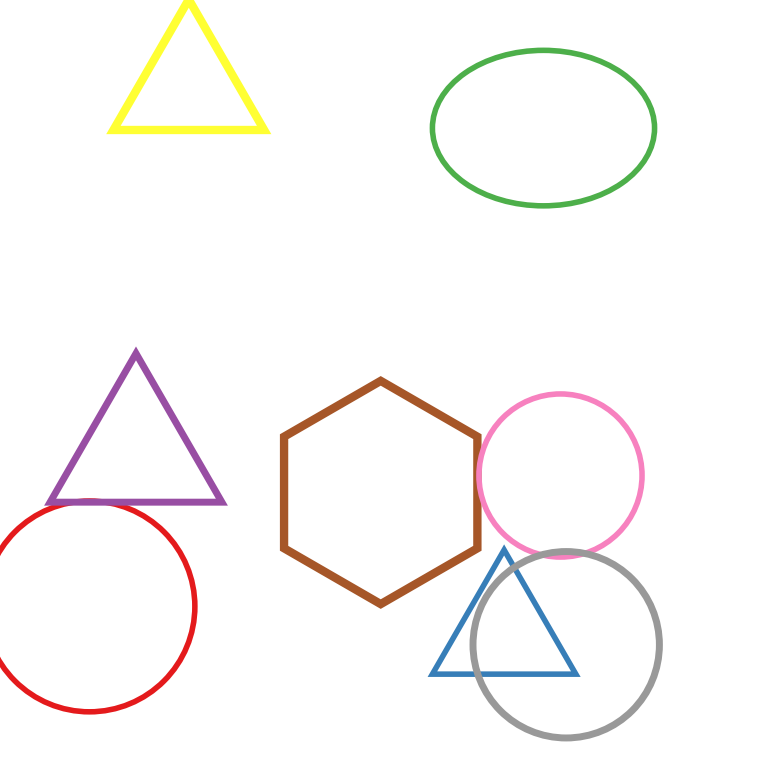[{"shape": "circle", "thickness": 2, "radius": 0.68, "center": [0.116, 0.212]}, {"shape": "triangle", "thickness": 2, "radius": 0.54, "center": [0.655, 0.178]}, {"shape": "oval", "thickness": 2, "radius": 0.72, "center": [0.706, 0.834]}, {"shape": "triangle", "thickness": 2.5, "radius": 0.64, "center": [0.177, 0.412]}, {"shape": "triangle", "thickness": 3, "radius": 0.57, "center": [0.245, 0.888]}, {"shape": "hexagon", "thickness": 3, "radius": 0.72, "center": [0.494, 0.36]}, {"shape": "circle", "thickness": 2, "radius": 0.53, "center": [0.728, 0.382]}, {"shape": "circle", "thickness": 2.5, "radius": 0.61, "center": [0.735, 0.163]}]